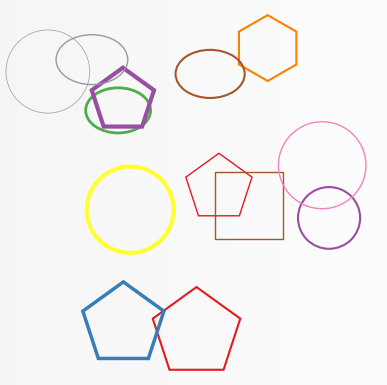[{"shape": "pentagon", "thickness": 1, "radius": 0.45, "center": [0.565, 0.512]}, {"shape": "pentagon", "thickness": 1.5, "radius": 0.59, "center": [0.507, 0.136]}, {"shape": "pentagon", "thickness": 2.5, "radius": 0.55, "center": [0.318, 0.158]}, {"shape": "oval", "thickness": 2, "radius": 0.42, "center": [0.305, 0.713]}, {"shape": "pentagon", "thickness": 3, "radius": 0.42, "center": [0.317, 0.74]}, {"shape": "circle", "thickness": 1.5, "radius": 0.4, "center": [0.849, 0.434]}, {"shape": "hexagon", "thickness": 1.5, "radius": 0.43, "center": [0.691, 0.875]}, {"shape": "circle", "thickness": 3, "radius": 0.56, "center": [0.336, 0.455]}, {"shape": "square", "thickness": 1, "radius": 0.44, "center": [0.642, 0.466]}, {"shape": "oval", "thickness": 1.5, "radius": 0.45, "center": [0.542, 0.808]}, {"shape": "circle", "thickness": 1, "radius": 0.56, "center": [0.832, 0.571]}, {"shape": "circle", "thickness": 0.5, "radius": 0.54, "center": [0.123, 0.814]}, {"shape": "oval", "thickness": 1, "radius": 0.46, "center": [0.237, 0.845]}]